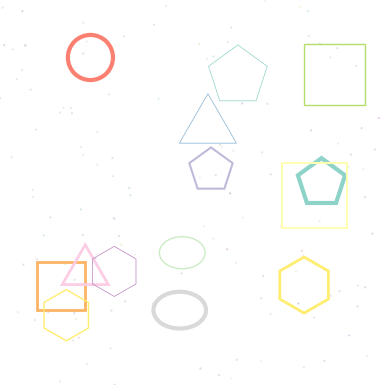[{"shape": "pentagon", "thickness": 0.5, "radius": 0.4, "center": [0.618, 0.803]}, {"shape": "pentagon", "thickness": 3, "radius": 0.32, "center": [0.835, 0.525]}, {"shape": "square", "thickness": 1.5, "radius": 0.42, "center": [0.817, 0.492]}, {"shape": "pentagon", "thickness": 1.5, "radius": 0.3, "center": [0.548, 0.558]}, {"shape": "circle", "thickness": 3, "radius": 0.29, "center": [0.235, 0.851]}, {"shape": "triangle", "thickness": 0.5, "radius": 0.43, "center": [0.54, 0.671]}, {"shape": "square", "thickness": 2, "radius": 0.31, "center": [0.159, 0.258]}, {"shape": "square", "thickness": 1, "radius": 0.4, "center": [0.868, 0.806]}, {"shape": "triangle", "thickness": 2, "radius": 0.34, "center": [0.221, 0.295]}, {"shape": "oval", "thickness": 3, "radius": 0.34, "center": [0.467, 0.194]}, {"shape": "hexagon", "thickness": 0.5, "radius": 0.33, "center": [0.297, 0.295]}, {"shape": "oval", "thickness": 1, "radius": 0.3, "center": [0.473, 0.344]}, {"shape": "hexagon", "thickness": 1, "radius": 0.33, "center": [0.172, 0.181]}, {"shape": "hexagon", "thickness": 2, "radius": 0.36, "center": [0.79, 0.26]}]